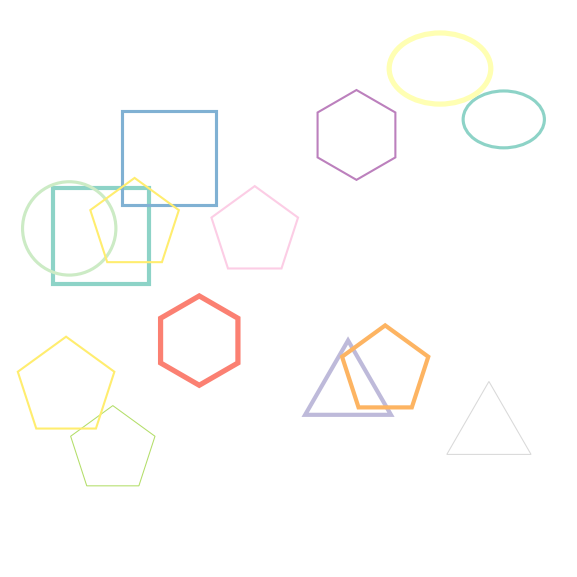[{"shape": "oval", "thickness": 1.5, "radius": 0.35, "center": [0.872, 0.792]}, {"shape": "square", "thickness": 2, "radius": 0.42, "center": [0.175, 0.591]}, {"shape": "oval", "thickness": 2.5, "radius": 0.44, "center": [0.762, 0.88]}, {"shape": "triangle", "thickness": 2, "radius": 0.43, "center": [0.603, 0.324]}, {"shape": "hexagon", "thickness": 2.5, "radius": 0.39, "center": [0.345, 0.409]}, {"shape": "square", "thickness": 1.5, "radius": 0.41, "center": [0.292, 0.725]}, {"shape": "pentagon", "thickness": 2, "radius": 0.39, "center": [0.667, 0.357]}, {"shape": "pentagon", "thickness": 0.5, "radius": 0.38, "center": [0.195, 0.22]}, {"shape": "pentagon", "thickness": 1, "radius": 0.39, "center": [0.441, 0.598]}, {"shape": "triangle", "thickness": 0.5, "radius": 0.42, "center": [0.847, 0.254]}, {"shape": "hexagon", "thickness": 1, "radius": 0.39, "center": [0.617, 0.765]}, {"shape": "circle", "thickness": 1.5, "radius": 0.4, "center": [0.12, 0.604]}, {"shape": "pentagon", "thickness": 1, "radius": 0.44, "center": [0.114, 0.328]}, {"shape": "pentagon", "thickness": 1, "radius": 0.4, "center": [0.233, 0.61]}]